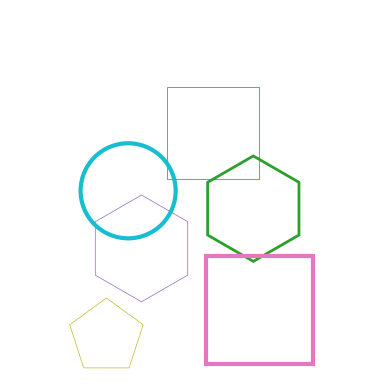[{"shape": "square", "thickness": 0.5, "radius": 0.6, "center": [0.553, 0.655]}, {"shape": "hexagon", "thickness": 2, "radius": 0.68, "center": [0.658, 0.458]}, {"shape": "hexagon", "thickness": 0.5, "radius": 0.69, "center": [0.368, 0.355]}, {"shape": "square", "thickness": 3, "radius": 0.7, "center": [0.673, 0.195]}, {"shape": "pentagon", "thickness": 0.5, "radius": 0.5, "center": [0.276, 0.126]}, {"shape": "circle", "thickness": 3, "radius": 0.62, "center": [0.333, 0.504]}]